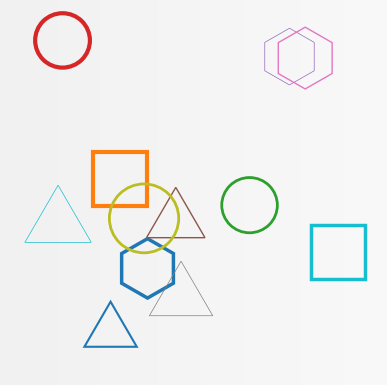[{"shape": "triangle", "thickness": 1.5, "radius": 0.39, "center": [0.285, 0.138]}, {"shape": "hexagon", "thickness": 2.5, "radius": 0.39, "center": [0.381, 0.303]}, {"shape": "square", "thickness": 3, "radius": 0.35, "center": [0.31, 0.536]}, {"shape": "circle", "thickness": 2, "radius": 0.36, "center": [0.644, 0.467]}, {"shape": "circle", "thickness": 3, "radius": 0.35, "center": [0.161, 0.895]}, {"shape": "hexagon", "thickness": 0.5, "radius": 0.37, "center": [0.747, 0.853]}, {"shape": "triangle", "thickness": 1, "radius": 0.44, "center": [0.454, 0.426]}, {"shape": "hexagon", "thickness": 1, "radius": 0.4, "center": [0.788, 0.849]}, {"shape": "triangle", "thickness": 0.5, "radius": 0.47, "center": [0.467, 0.227]}, {"shape": "circle", "thickness": 2, "radius": 0.45, "center": [0.372, 0.433]}, {"shape": "square", "thickness": 2.5, "radius": 0.35, "center": [0.873, 0.346]}, {"shape": "triangle", "thickness": 0.5, "radius": 0.49, "center": [0.15, 0.42]}]